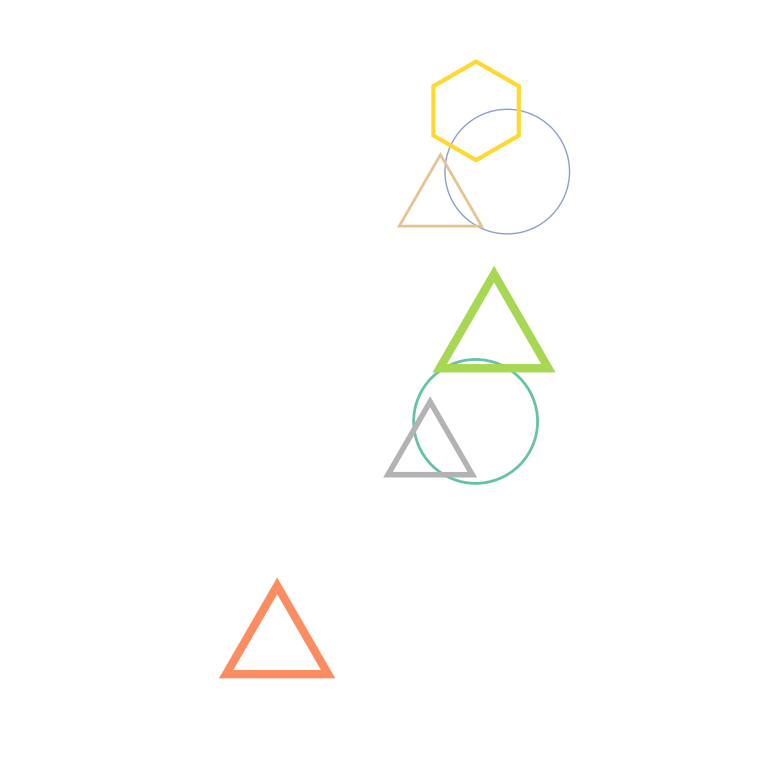[{"shape": "circle", "thickness": 1, "radius": 0.4, "center": [0.618, 0.453]}, {"shape": "triangle", "thickness": 3, "radius": 0.38, "center": [0.36, 0.163]}, {"shape": "circle", "thickness": 0.5, "radius": 0.4, "center": [0.659, 0.777]}, {"shape": "triangle", "thickness": 3, "radius": 0.41, "center": [0.642, 0.563]}, {"shape": "hexagon", "thickness": 1.5, "radius": 0.32, "center": [0.618, 0.856]}, {"shape": "triangle", "thickness": 1, "radius": 0.31, "center": [0.572, 0.737]}, {"shape": "triangle", "thickness": 2, "radius": 0.32, "center": [0.559, 0.415]}]